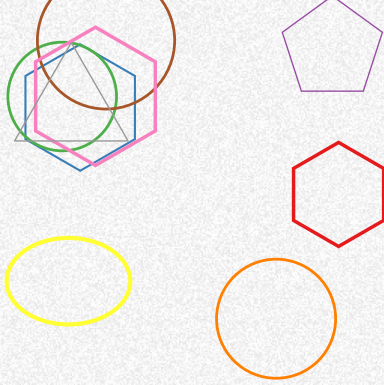[{"shape": "hexagon", "thickness": 2.5, "radius": 0.68, "center": [0.879, 0.495]}, {"shape": "hexagon", "thickness": 1.5, "radius": 0.82, "center": [0.208, 0.721]}, {"shape": "circle", "thickness": 2, "radius": 0.71, "center": [0.162, 0.749]}, {"shape": "pentagon", "thickness": 1, "radius": 0.68, "center": [0.863, 0.874]}, {"shape": "circle", "thickness": 2, "radius": 0.77, "center": [0.717, 0.172]}, {"shape": "oval", "thickness": 3, "radius": 0.8, "center": [0.178, 0.27]}, {"shape": "circle", "thickness": 2, "radius": 0.89, "center": [0.275, 0.895]}, {"shape": "hexagon", "thickness": 2.5, "radius": 0.9, "center": [0.248, 0.75]}, {"shape": "triangle", "thickness": 1, "radius": 0.85, "center": [0.185, 0.719]}]